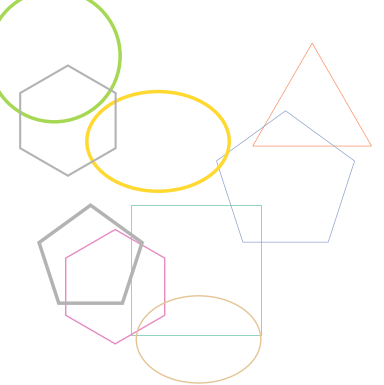[{"shape": "square", "thickness": 0.5, "radius": 0.85, "center": [0.51, 0.298]}, {"shape": "triangle", "thickness": 0.5, "radius": 0.89, "center": [0.811, 0.71]}, {"shape": "pentagon", "thickness": 0.5, "radius": 0.94, "center": [0.742, 0.524]}, {"shape": "hexagon", "thickness": 1, "radius": 0.74, "center": [0.299, 0.255]}, {"shape": "circle", "thickness": 2.5, "radius": 0.86, "center": [0.141, 0.855]}, {"shape": "oval", "thickness": 2.5, "radius": 0.92, "center": [0.411, 0.633]}, {"shape": "oval", "thickness": 1, "radius": 0.81, "center": [0.516, 0.118]}, {"shape": "hexagon", "thickness": 1.5, "radius": 0.72, "center": [0.176, 0.687]}, {"shape": "pentagon", "thickness": 2.5, "radius": 0.7, "center": [0.235, 0.326]}]